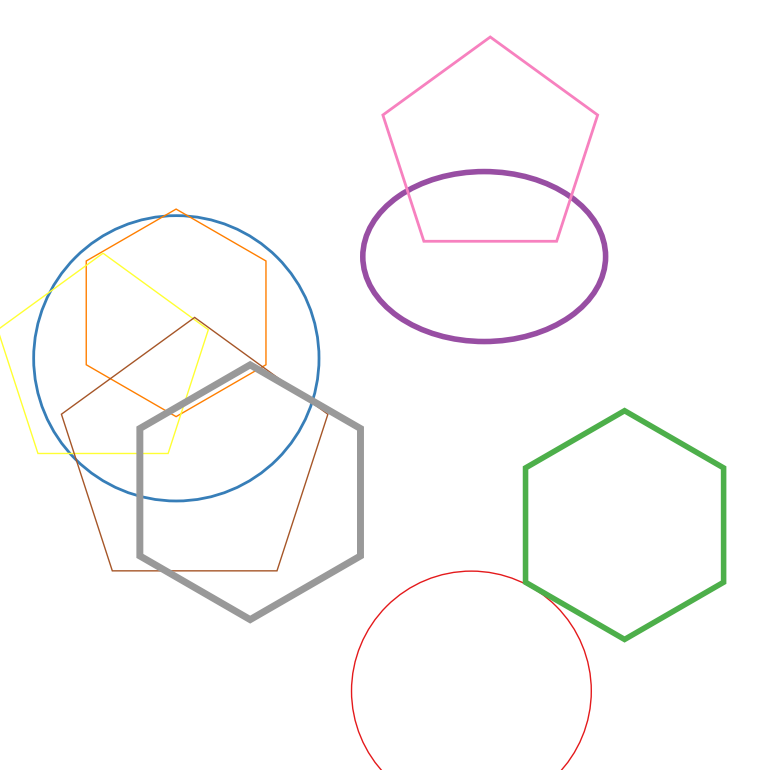[{"shape": "circle", "thickness": 0.5, "radius": 0.78, "center": [0.612, 0.103]}, {"shape": "circle", "thickness": 1, "radius": 0.93, "center": [0.229, 0.535]}, {"shape": "hexagon", "thickness": 2, "radius": 0.74, "center": [0.811, 0.318]}, {"shape": "oval", "thickness": 2, "radius": 0.79, "center": [0.629, 0.667]}, {"shape": "hexagon", "thickness": 0.5, "radius": 0.67, "center": [0.229, 0.594]}, {"shape": "pentagon", "thickness": 0.5, "radius": 0.72, "center": [0.134, 0.527]}, {"shape": "pentagon", "thickness": 0.5, "radius": 0.91, "center": [0.253, 0.406]}, {"shape": "pentagon", "thickness": 1, "radius": 0.73, "center": [0.637, 0.805]}, {"shape": "hexagon", "thickness": 2.5, "radius": 0.83, "center": [0.325, 0.361]}]